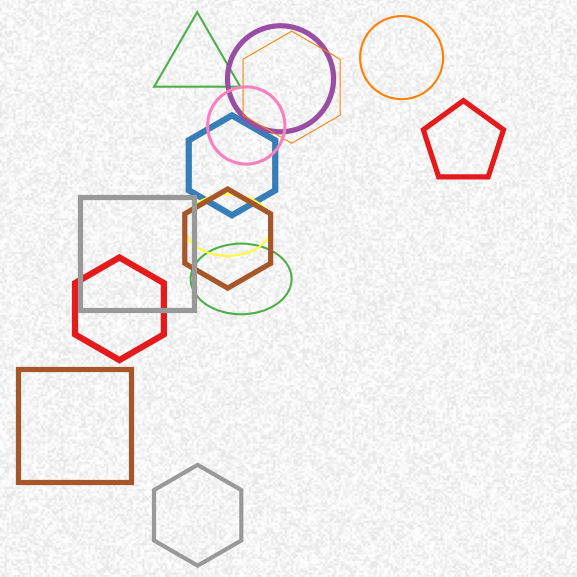[{"shape": "pentagon", "thickness": 2.5, "radius": 0.36, "center": [0.802, 0.752]}, {"shape": "hexagon", "thickness": 3, "radius": 0.44, "center": [0.207, 0.464]}, {"shape": "hexagon", "thickness": 3, "radius": 0.43, "center": [0.402, 0.713]}, {"shape": "oval", "thickness": 1, "radius": 0.44, "center": [0.418, 0.516]}, {"shape": "triangle", "thickness": 1, "radius": 0.43, "center": [0.341, 0.892]}, {"shape": "circle", "thickness": 2.5, "radius": 0.46, "center": [0.486, 0.863]}, {"shape": "circle", "thickness": 1, "radius": 0.36, "center": [0.695, 0.899]}, {"shape": "hexagon", "thickness": 0.5, "radius": 0.49, "center": [0.505, 0.848]}, {"shape": "oval", "thickness": 1, "radius": 0.38, "center": [0.394, 0.609]}, {"shape": "hexagon", "thickness": 2.5, "radius": 0.43, "center": [0.394, 0.586]}, {"shape": "square", "thickness": 2.5, "radius": 0.49, "center": [0.129, 0.262]}, {"shape": "circle", "thickness": 1.5, "radius": 0.33, "center": [0.426, 0.782]}, {"shape": "square", "thickness": 2.5, "radius": 0.49, "center": [0.237, 0.56]}, {"shape": "hexagon", "thickness": 2, "radius": 0.44, "center": [0.342, 0.107]}]